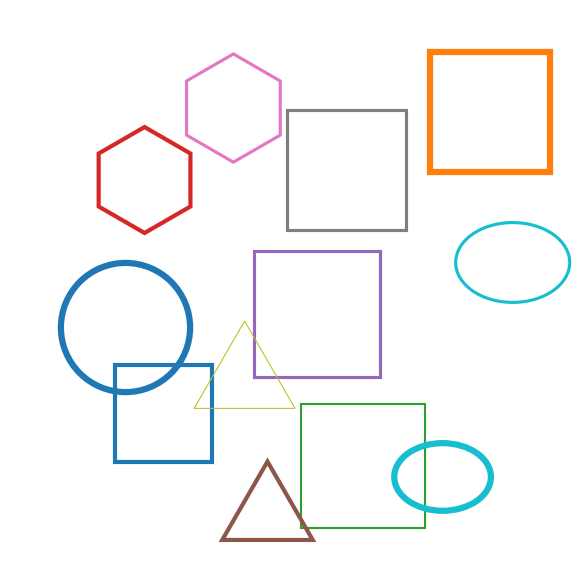[{"shape": "circle", "thickness": 3, "radius": 0.56, "center": [0.217, 0.432]}, {"shape": "square", "thickness": 2, "radius": 0.42, "center": [0.283, 0.283]}, {"shape": "square", "thickness": 3, "radius": 0.52, "center": [0.849, 0.805]}, {"shape": "square", "thickness": 1, "radius": 0.54, "center": [0.628, 0.192]}, {"shape": "hexagon", "thickness": 2, "radius": 0.46, "center": [0.25, 0.687]}, {"shape": "square", "thickness": 1.5, "radius": 0.55, "center": [0.548, 0.456]}, {"shape": "triangle", "thickness": 2, "radius": 0.45, "center": [0.463, 0.109]}, {"shape": "hexagon", "thickness": 1.5, "radius": 0.47, "center": [0.404, 0.812]}, {"shape": "square", "thickness": 1.5, "radius": 0.52, "center": [0.6, 0.705]}, {"shape": "triangle", "thickness": 0.5, "radius": 0.5, "center": [0.424, 0.342]}, {"shape": "oval", "thickness": 3, "radius": 0.42, "center": [0.766, 0.173]}, {"shape": "oval", "thickness": 1.5, "radius": 0.49, "center": [0.888, 0.545]}]